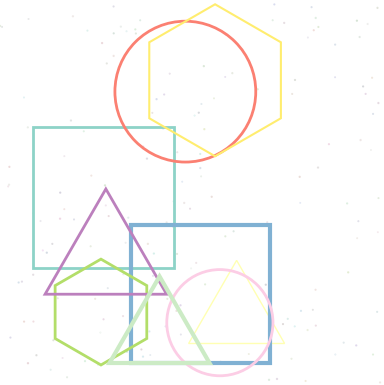[{"shape": "square", "thickness": 2, "radius": 0.91, "center": [0.269, 0.487]}, {"shape": "triangle", "thickness": 1, "radius": 0.72, "center": [0.615, 0.18]}, {"shape": "circle", "thickness": 2, "radius": 0.91, "center": [0.481, 0.762]}, {"shape": "square", "thickness": 3, "radius": 0.9, "center": [0.521, 0.237]}, {"shape": "hexagon", "thickness": 2, "radius": 0.69, "center": [0.262, 0.189]}, {"shape": "circle", "thickness": 2, "radius": 0.69, "center": [0.571, 0.162]}, {"shape": "triangle", "thickness": 2, "radius": 0.91, "center": [0.275, 0.327]}, {"shape": "triangle", "thickness": 3, "radius": 0.75, "center": [0.414, 0.132]}, {"shape": "hexagon", "thickness": 1.5, "radius": 0.99, "center": [0.559, 0.792]}]